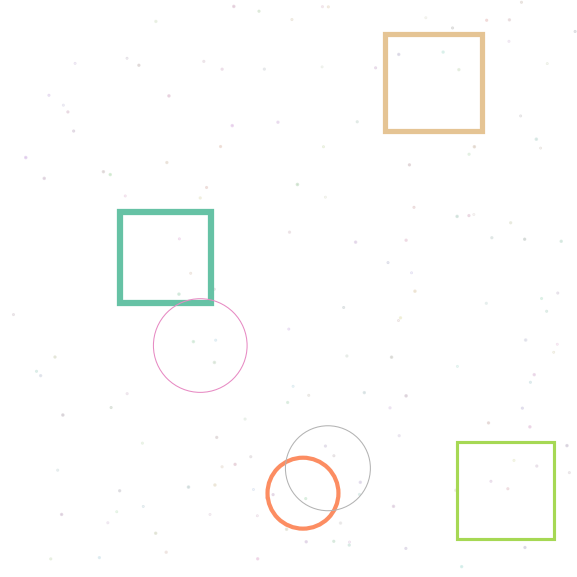[{"shape": "square", "thickness": 3, "radius": 0.39, "center": [0.287, 0.554]}, {"shape": "circle", "thickness": 2, "radius": 0.31, "center": [0.525, 0.145]}, {"shape": "circle", "thickness": 0.5, "radius": 0.41, "center": [0.347, 0.401]}, {"shape": "square", "thickness": 1.5, "radius": 0.42, "center": [0.876, 0.149]}, {"shape": "square", "thickness": 2.5, "radius": 0.42, "center": [0.751, 0.856]}, {"shape": "circle", "thickness": 0.5, "radius": 0.37, "center": [0.568, 0.188]}]